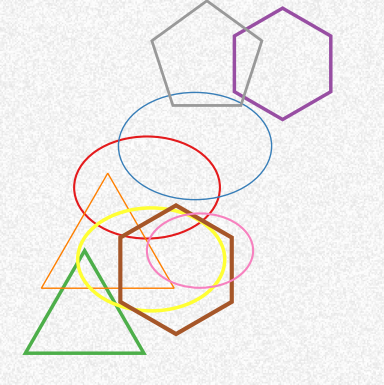[{"shape": "oval", "thickness": 1.5, "radius": 0.95, "center": [0.382, 0.513]}, {"shape": "oval", "thickness": 1, "radius": 0.99, "center": [0.507, 0.621]}, {"shape": "triangle", "thickness": 2.5, "radius": 0.89, "center": [0.22, 0.171]}, {"shape": "hexagon", "thickness": 2.5, "radius": 0.72, "center": [0.734, 0.834]}, {"shape": "triangle", "thickness": 1, "radius": 1.0, "center": [0.28, 0.351]}, {"shape": "oval", "thickness": 2.5, "radius": 0.95, "center": [0.393, 0.326]}, {"shape": "hexagon", "thickness": 3, "radius": 0.84, "center": [0.457, 0.299]}, {"shape": "oval", "thickness": 1.5, "radius": 0.69, "center": [0.52, 0.349]}, {"shape": "pentagon", "thickness": 2, "radius": 0.75, "center": [0.537, 0.848]}]